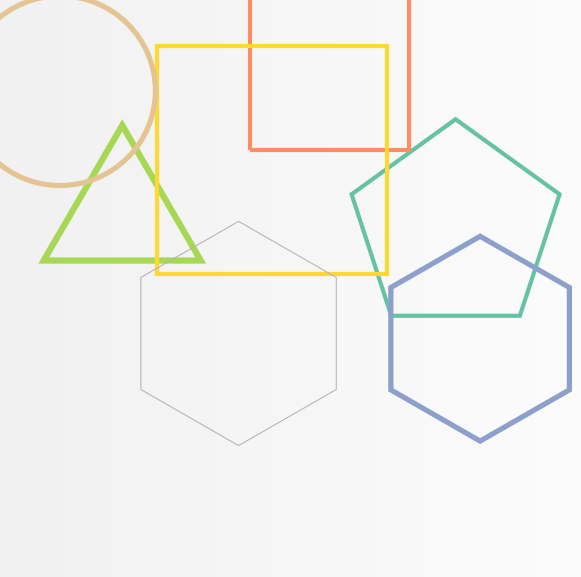[{"shape": "pentagon", "thickness": 2, "radius": 0.94, "center": [0.784, 0.605]}, {"shape": "square", "thickness": 2, "radius": 0.68, "center": [0.566, 0.876]}, {"shape": "hexagon", "thickness": 2.5, "radius": 0.89, "center": [0.826, 0.413]}, {"shape": "triangle", "thickness": 3, "radius": 0.78, "center": [0.21, 0.626]}, {"shape": "square", "thickness": 2, "radius": 0.99, "center": [0.468, 0.722]}, {"shape": "circle", "thickness": 2.5, "radius": 0.82, "center": [0.103, 0.842]}, {"shape": "hexagon", "thickness": 0.5, "radius": 0.97, "center": [0.41, 0.422]}]